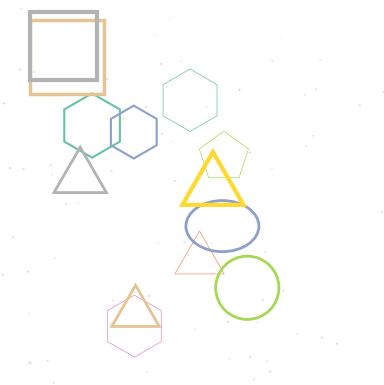[{"shape": "hexagon", "thickness": 1.5, "radius": 0.42, "center": [0.239, 0.674]}, {"shape": "hexagon", "thickness": 0.5, "radius": 0.4, "center": [0.494, 0.74]}, {"shape": "triangle", "thickness": 0.5, "radius": 0.37, "center": [0.518, 0.325]}, {"shape": "oval", "thickness": 2, "radius": 0.47, "center": [0.578, 0.413]}, {"shape": "hexagon", "thickness": 1.5, "radius": 0.34, "center": [0.347, 0.657]}, {"shape": "hexagon", "thickness": 0.5, "radius": 0.4, "center": [0.349, 0.153]}, {"shape": "circle", "thickness": 2, "radius": 0.41, "center": [0.642, 0.253]}, {"shape": "pentagon", "thickness": 0.5, "radius": 0.34, "center": [0.582, 0.592]}, {"shape": "triangle", "thickness": 3, "radius": 0.46, "center": [0.553, 0.514]}, {"shape": "square", "thickness": 2.5, "radius": 0.48, "center": [0.174, 0.851]}, {"shape": "triangle", "thickness": 2, "radius": 0.36, "center": [0.352, 0.188]}, {"shape": "triangle", "thickness": 2, "radius": 0.39, "center": [0.208, 0.539]}, {"shape": "square", "thickness": 3, "radius": 0.44, "center": [0.165, 0.881]}]